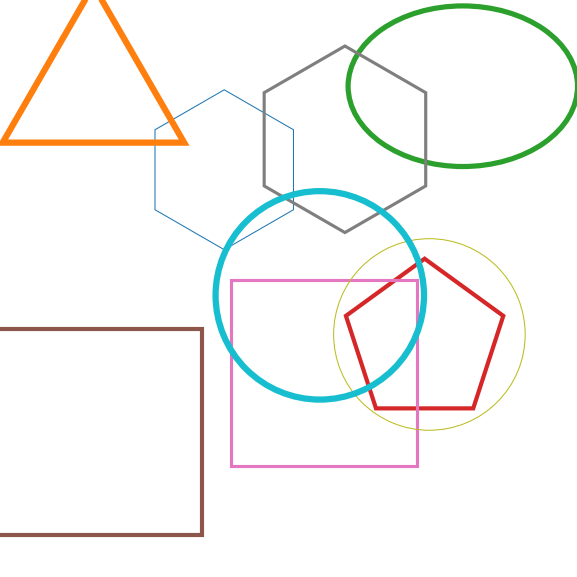[{"shape": "hexagon", "thickness": 0.5, "radius": 0.69, "center": [0.388, 0.705]}, {"shape": "triangle", "thickness": 3, "radius": 0.91, "center": [0.162, 0.843]}, {"shape": "oval", "thickness": 2.5, "radius": 0.99, "center": [0.801, 0.85]}, {"shape": "pentagon", "thickness": 2, "radius": 0.72, "center": [0.735, 0.408]}, {"shape": "square", "thickness": 2, "radius": 0.89, "center": [0.172, 0.252]}, {"shape": "square", "thickness": 1.5, "radius": 0.8, "center": [0.561, 0.353]}, {"shape": "hexagon", "thickness": 1.5, "radius": 0.81, "center": [0.597, 0.758]}, {"shape": "circle", "thickness": 0.5, "radius": 0.83, "center": [0.744, 0.42]}, {"shape": "circle", "thickness": 3, "radius": 0.9, "center": [0.554, 0.488]}]